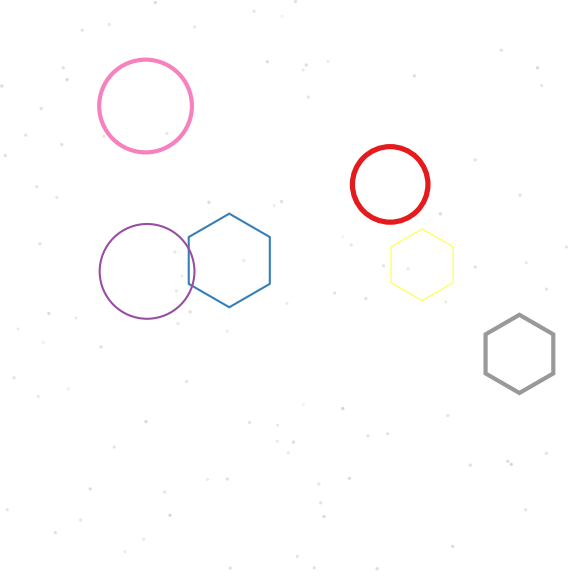[{"shape": "circle", "thickness": 2.5, "radius": 0.33, "center": [0.676, 0.68]}, {"shape": "hexagon", "thickness": 1, "radius": 0.41, "center": [0.397, 0.548]}, {"shape": "circle", "thickness": 1, "radius": 0.41, "center": [0.255, 0.529]}, {"shape": "hexagon", "thickness": 0.5, "radius": 0.31, "center": [0.731, 0.541]}, {"shape": "circle", "thickness": 2, "radius": 0.4, "center": [0.252, 0.816]}, {"shape": "hexagon", "thickness": 2, "radius": 0.34, "center": [0.899, 0.386]}]